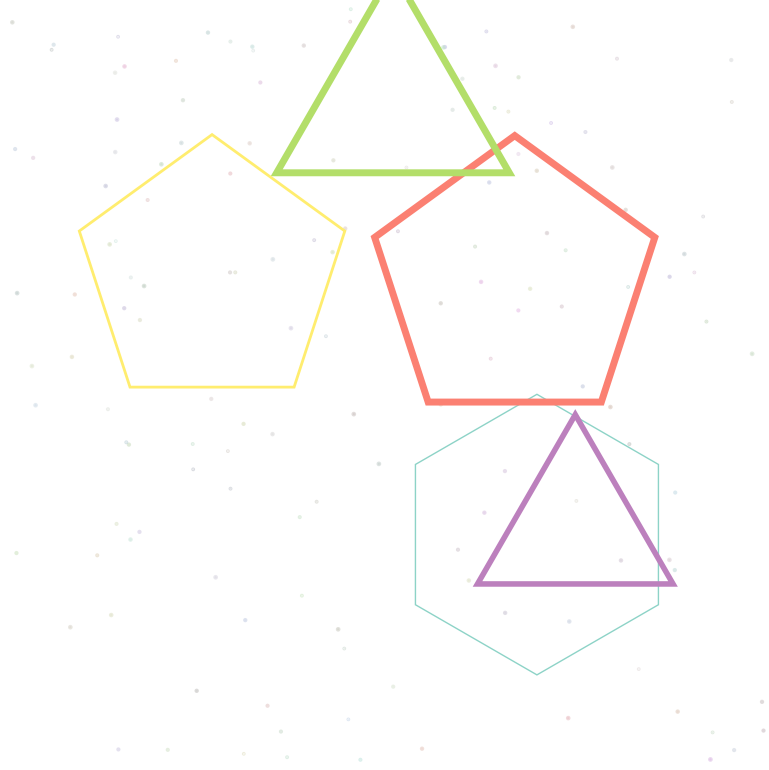[{"shape": "hexagon", "thickness": 0.5, "radius": 0.91, "center": [0.697, 0.306]}, {"shape": "pentagon", "thickness": 2.5, "radius": 0.96, "center": [0.668, 0.633]}, {"shape": "triangle", "thickness": 2.5, "radius": 0.87, "center": [0.51, 0.863]}, {"shape": "triangle", "thickness": 2, "radius": 0.73, "center": [0.747, 0.315]}, {"shape": "pentagon", "thickness": 1, "radius": 0.91, "center": [0.275, 0.644]}]